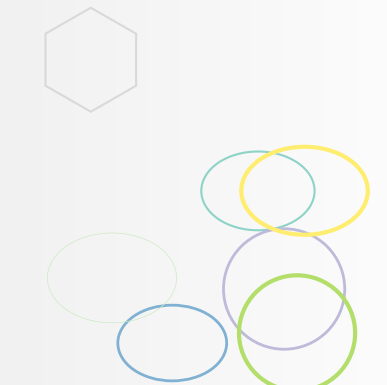[{"shape": "oval", "thickness": 1.5, "radius": 0.73, "center": [0.666, 0.504]}, {"shape": "circle", "thickness": 2, "radius": 0.78, "center": [0.733, 0.249]}, {"shape": "oval", "thickness": 2, "radius": 0.7, "center": [0.445, 0.109]}, {"shape": "circle", "thickness": 3, "radius": 0.75, "center": [0.767, 0.135]}, {"shape": "hexagon", "thickness": 1.5, "radius": 0.68, "center": [0.234, 0.845]}, {"shape": "oval", "thickness": 0.5, "radius": 0.83, "center": [0.289, 0.278]}, {"shape": "oval", "thickness": 3, "radius": 0.82, "center": [0.786, 0.504]}]